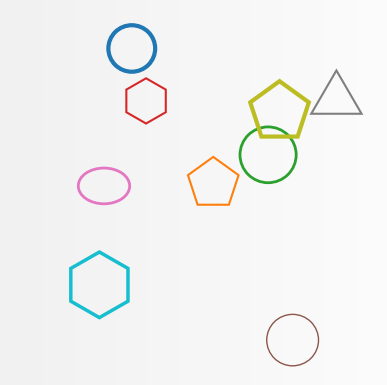[{"shape": "circle", "thickness": 3, "radius": 0.3, "center": [0.34, 0.874]}, {"shape": "pentagon", "thickness": 1.5, "radius": 0.34, "center": [0.55, 0.524]}, {"shape": "circle", "thickness": 2, "radius": 0.36, "center": [0.692, 0.598]}, {"shape": "hexagon", "thickness": 1.5, "radius": 0.29, "center": [0.377, 0.738]}, {"shape": "circle", "thickness": 1, "radius": 0.33, "center": [0.755, 0.117]}, {"shape": "oval", "thickness": 2, "radius": 0.33, "center": [0.268, 0.517]}, {"shape": "triangle", "thickness": 1.5, "radius": 0.37, "center": [0.868, 0.742]}, {"shape": "pentagon", "thickness": 3, "radius": 0.4, "center": [0.721, 0.71]}, {"shape": "hexagon", "thickness": 2.5, "radius": 0.43, "center": [0.257, 0.26]}]